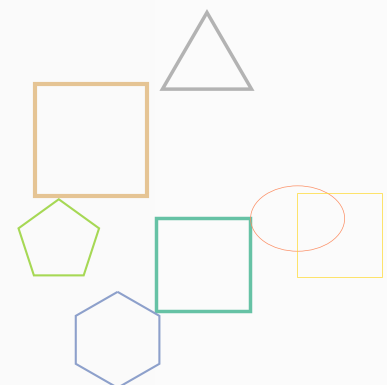[{"shape": "square", "thickness": 2.5, "radius": 0.6, "center": [0.524, 0.313]}, {"shape": "oval", "thickness": 0.5, "radius": 0.61, "center": [0.768, 0.432]}, {"shape": "hexagon", "thickness": 1.5, "radius": 0.62, "center": [0.303, 0.117]}, {"shape": "pentagon", "thickness": 1.5, "radius": 0.55, "center": [0.152, 0.373]}, {"shape": "square", "thickness": 0.5, "radius": 0.55, "center": [0.876, 0.39]}, {"shape": "square", "thickness": 3, "radius": 0.73, "center": [0.235, 0.636]}, {"shape": "triangle", "thickness": 2.5, "radius": 0.66, "center": [0.534, 0.835]}]